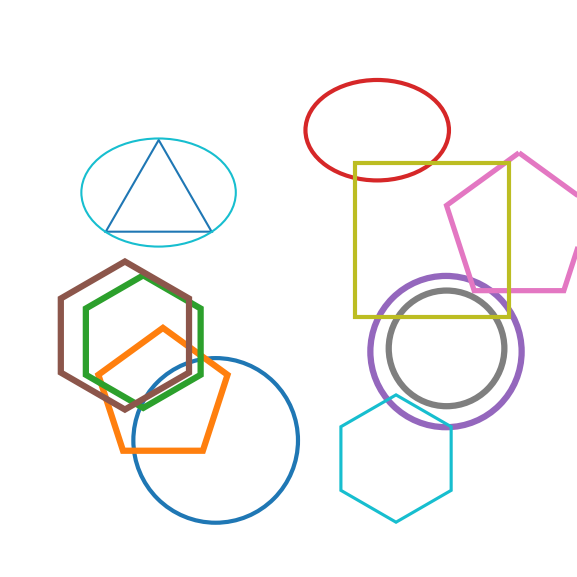[{"shape": "triangle", "thickness": 1, "radius": 0.53, "center": [0.275, 0.651]}, {"shape": "circle", "thickness": 2, "radius": 0.71, "center": [0.373, 0.237]}, {"shape": "pentagon", "thickness": 3, "radius": 0.59, "center": [0.282, 0.314]}, {"shape": "hexagon", "thickness": 3, "radius": 0.57, "center": [0.248, 0.408]}, {"shape": "oval", "thickness": 2, "radius": 0.62, "center": [0.653, 0.774]}, {"shape": "circle", "thickness": 3, "radius": 0.65, "center": [0.772, 0.39]}, {"shape": "hexagon", "thickness": 3, "radius": 0.64, "center": [0.216, 0.418]}, {"shape": "pentagon", "thickness": 2.5, "radius": 0.66, "center": [0.899, 0.603]}, {"shape": "circle", "thickness": 3, "radius": 0.5, "center": [0.773, 0.396]}, {"shape": "square", "thickness": 2, "radius": 0.66, "center": [0.748, 0.583]}, {"shape": "hexagon", "thickness": 1.5, "radius": 0.55, "center": [0.686, 0.205]}, {"shape": "oval", "thickness": 1, "radius": 0.67, "center": [0.275, 0.666]}]